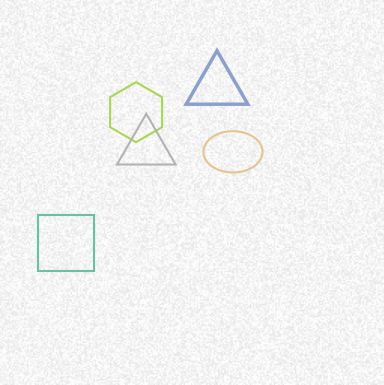[{"shape": "square", "thickness": 1.5, "radius": 0.36, "center": [0.171, 0.369]}, {"shape": "triangle", "thickness": 2.5, "radius": 0.46, "center": [0.564, 0.776]}, {"shape": "hexagon", "thickness": 1.5, "radius": 0.39, "center": [0.353, 0.709]}, {"shape": "oval", "thickness": 1.5, "radius": 0.38, "center": [0.605, 0.606]}, {"shape": "triangle", "thickness": 1.5, "radius": 0.44, "center": [0.38, 0.617]}]